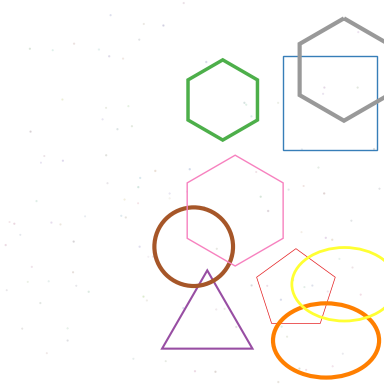[{"shape": "pentagon", "thickness": 0.5, "radius": 0.54, "center": [0.769, 0.247]}, {"shape": "square", "thickness": 1, "radius": 0.61, "center": [0.858, 0.732]}, {"shape": "hexagon", "thickness": 2.5, "radius": 0.52, "center": [0.579, 0.74]}, {"shape": "triangle", "thickness": 1.5, "radius": 0.68, "center": [0.538, 0.162]}, {"shape": "oval", "thickness": 3, "radius": 0.69, "center": [0.847, 0.116]}, {"shape": "oval", "thickness": 2, "radius": 0.68, "center": [0.894, 0.262]}, {"shape": "circle", "thickness": 3, "radius": 0.51, "center": [0.503, 0.359]}, {"shape": "hexagon", "thickness": 1, "radius": 0.72, "center": [0.611, 0.453]}, {"shape": "hexagon", "thickness": 3, "radius": 0.66, "center": [0.893, 0.819]}]